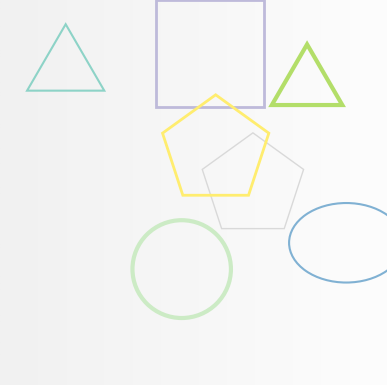[{"shape": "triangle", "thickness": 1.5, "radius": 0.58, "center": [0.169, 0.822]}, {"shape": "square", "thickness": 2, "radius": 0.69, "center": [0.542, 0.86]}, {"shape": "oval", "thickness": 1.5, "radius": 0.74, "center": [0.894, 0.369]}, {"shape": "triangle", "thickness": 3, "radius": 0.53, "center": [0.792, 0.78]}, {"shape": "pentagon", "thickness": 1, "radius": 0.69, "center": [0.653, 0.517]}, {"shape": "circle", "thickness": 3, "radius": 0.64, "center": [0.469, 0.301]}, {"shape": "pentagon", "thickness": 2, "radius": 0.72, "center": [0.557, 0.61]}]